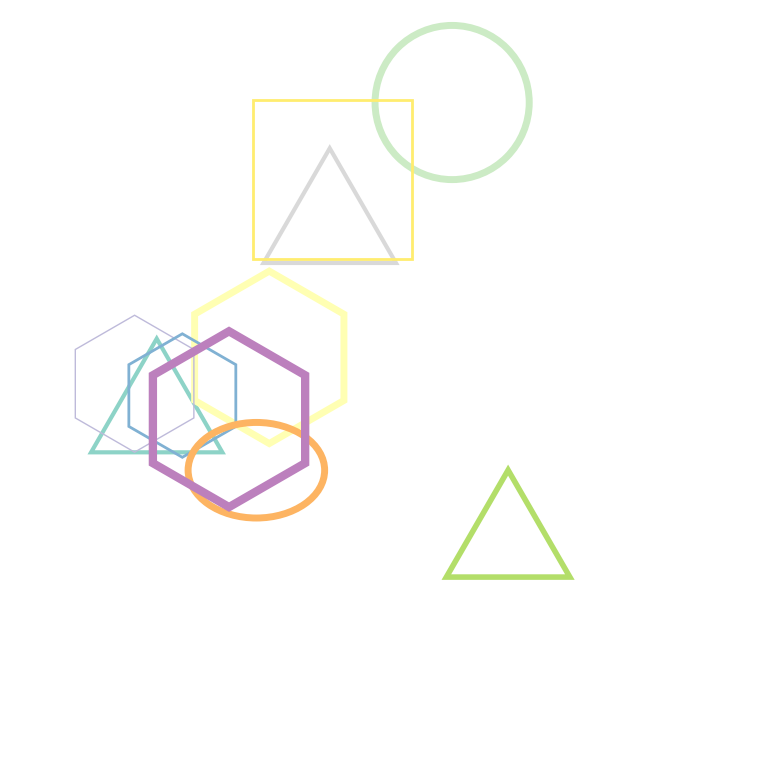[{"shape": "triangle", "thickness": 1.5, "radius": 0.49, "center": [0.204, 0.462]}, {"shape": "hexagon", "thickness": 2.5, "radius": 0.56, "center": [0.35, 0.536]}, {"shape": "hexagon", "thickness": 0.5, "radius": 0.44, "center": [0.175, 0.502]}, {"shape": "hexagon", "thickness": 1, "radius": 0.4, "center": [0.237, 0.486]}, {"shape": "oval", "thickness": 2.5, "radius": 0.44, "center": [0.333, 0.389]}, {"shape": "triangle", "thickness": 2, "radius": 0.46, "center": [0.66, 0.297]}, {"shape": "triangle", "thickness": 1.5, "radius": 0.5, "center": [0.428, 0.708]}, {"shape": "hexagon", "thickness": 3, "radius": 0.57, "center": [0.297, 0.456]}, {"shape": "circle", "thickness": 2.5, "radius": 0.5, "center": [0.587, 0.867]}, {"shape": "square", "thickness": 1, "radius": 0.52, "center": [0.432, 0.767]}]